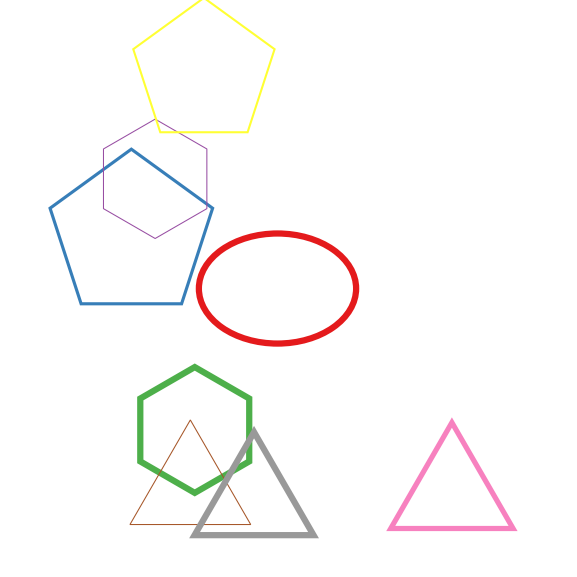[{"shape": "oval", "thickness": 3, "radius": 0.68, "center": [0.481, 0.5]}, {"shape": "pentagon", "thickness": 1.5, "radius": 0.74, "center": [0.227, 0.593]}, {"shape": "hexagon", "thickness": 3, "radius": 0.54, "center": [0.337, 0.255]}, {"shape": "hexagon", "thickness": 0.5, "radius": 0.52, "center": [0.269, 0.69]}, {"shape": "pentagon", "thickness": 1, "radius": 0.64, "center": [0.353, 0.874]}, {"shape": "triangle", "thickness": 0.5, "radius": 0.6, "center": [0.33, 0.151]}, {"shape": "triangle", "thickness": 2.5, "radius": 0.61, "center": [0.783, 0.145]}, {"shape": "triangle", "thickness": 3, "radius": 0.59, "center": [0.44, 0.132]}]